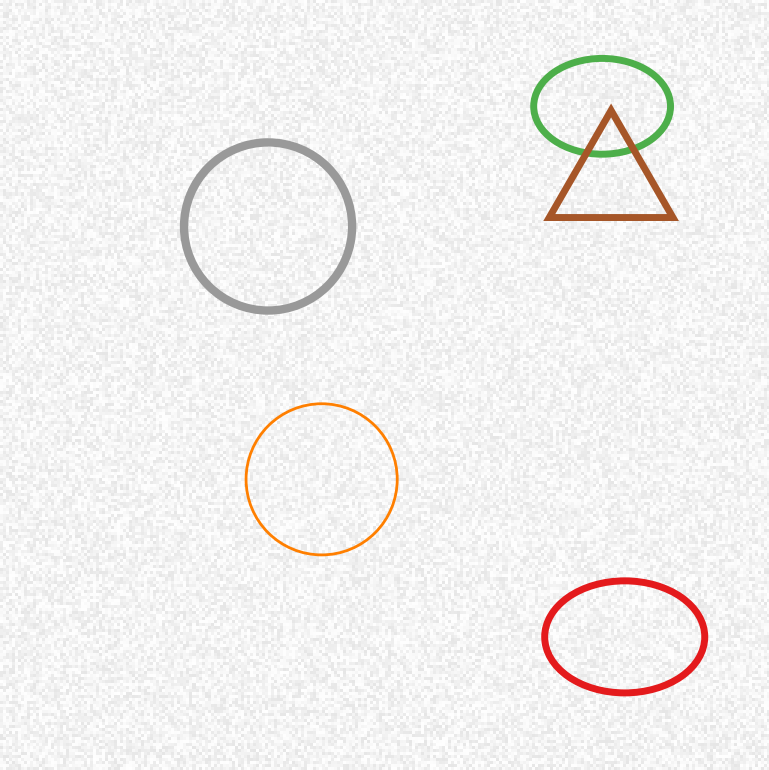[{"shape": "oval", "thickness": 2.5, "radius": 0.52, "center": [0.811, 0.173]}, {"shape": "oval", "thickness": 2.5, "radius": 0.44, "center": [0.782, 0.862]}, {"shape": "circle", "thickness": 1, "radius": 0.49, "center": [0.418, 0.377]}, {"shape": "triangle", "thickness": 2.5, "radius": 0.46, "center": [0.794, 0.764]}, {"shape": "circle", "thickness": 3, "radius": 0.55, "center": [0.348, 0.706]}]